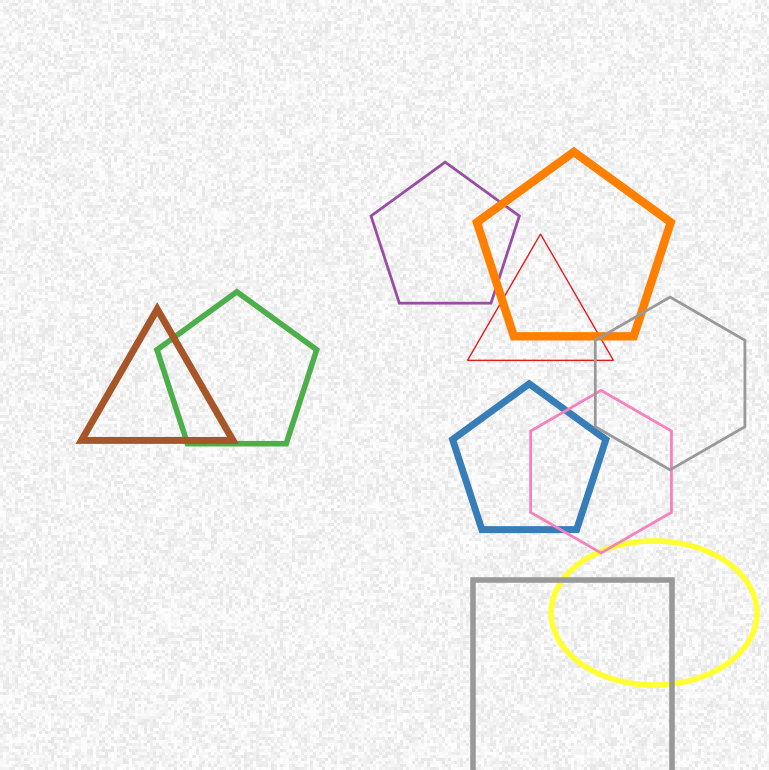[{"shape": "triangle", "thickness": 0.5, "radius": 0.55, "center": [0.702, 0.587]}, {"shape": "pentagon", "thickness": 2.5, "radius": 0.52, "center": [0.687, 0.397]}, {"shape": "pentagon", "thickness": 2, "radius": 0.55, "center": [0.308, 0.512]}, {"shape": "pentagon", "thickness": 1, "radius": 0.51, "center": [0.578, 0.688]}, {"shape": "pentagon", "thickness": 3, "radius": 0.66, "center": [0.745, 0.67]}, {"shape": "oval", "thickness": 2, "radius": 0.67, "center": [0.849, 0.204]}, {"shape": "triangle", "thickness": 2.5, "radius": 0.57, "center": [0.204, 0.485]}, {"shape": "hexagon", "thickness": 1, "radius": 0.53, "center": [0.781, 0.387]}, {"shape": "square", "thickness": 2, "radius": 0.64, "center": [0.744, 0.118]}, {"shape": "hexagon", "thickness": 1, "radius": 0.56, "center": [0.87, 0.502]}]